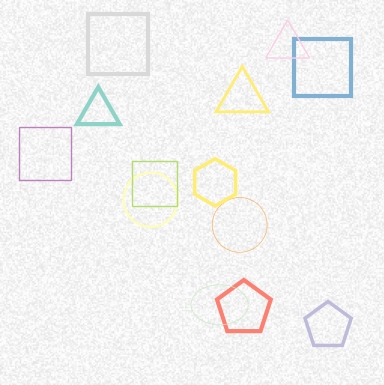[{"shape": "triangle", "thickness": 3, "radius": 0.32, "center": [0.255, 0.71]}, {"shape": "circle", "thickness": 1.5, "radius": 0.35, "center": [0.391, 0.481]}, {"shape": "pentagon", "thickness": 2.5, "radius": 0.32, "center": [0.852, 0.154]}, {"shape": "pentagon", "thickness": 3, "radius": 0.37, "center": [0.633, 0.199]}, {"shape": "square", "thickness": 3, "radius": 0.37, "center": [0.838, 0.823]}, {"shape": "circle", "thickness": 0.5, "radius": 0.36, "center": [0.623, 0.416]}, {"shape": "square", "thickness": 1, "radius": 0.29, "center": [0.4, 0.523]}, {"shape": "triangle", "thickness": 1, "radius": 0.33, "center": [0.747, 0.882]}, {"shape": "square", "thickness": 3, "radius": 0.39, "center": [0.306, 0.886]}, {"shape": "square", "thickness": 1, "radius": 0.34, "center": [0.117, 0.602]}, {"shape": "oval", "thickness": 0.5, "radius": 0.37, "center": [0.57, 0.208]}, {"shape": "triangle", "thickness": 2, "radius": 0.39, "center": [0.629, 0.749]}, {"shape": "hexagon", "thickness": 2.5, "radius": 0.31, "center": [0.559, 0.526]}]